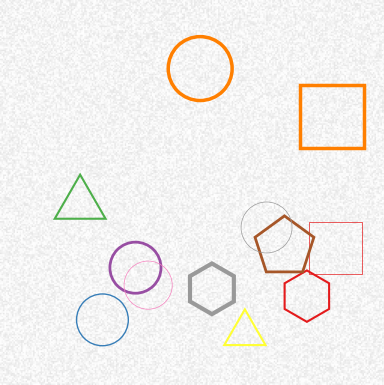[{"shape": "hexagon", "thickness": 1.5, "radius": 0.33, "center": [0.797, 0.231]}, {"shape": "square", "thickness": 0.5, "radius": 0.34, "center": [0.871, 0.356]}, {"shape": "circle", "thickness": 1, "radius": 0.34, "center": [0.266, 0.169]}, {"shape": "triangle", "thickness": 1.5, "radius": 0.38, "center": [0.208, 0.47]}, {"shape": "circle", "thickness": 2, "radius": 0.33, "center": [0.352, 0.305]}, {"shape": "square", "thickness": 2.5, "radius": 0.41, "center": [0.862, 0.698]}, {"shape": "circle", "thickness": 2.5, "radius": 0.41, "center": [0.52, 0.822]}, {"shape": "triangle", "thickness": 1.5, "radius": 0.31, "center": [0.636, 0.135]}, {"shape": "pentagon", "thickness": 2, "radius": 0.4, "center": [0.739, 0.359]}, {"shape": "circle", "thickness": 0.5, "radius": 0.31, "center": [0.385, 0.259]}, {"shape": "circle", "thickness": 0.5, "radius": 0.33, "center": [0.692, 0.409]}, {"shape": "hexagon", "thickness": 3, "radius": 0.33, "center": [0.55, 0.25]}]